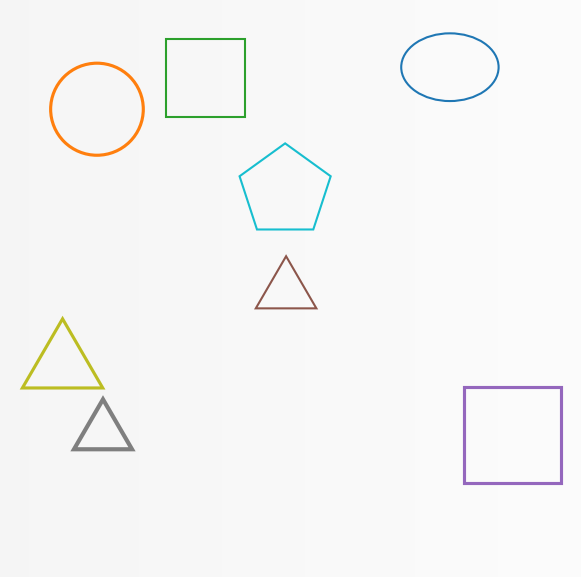[{"shape": "oval", "thickness": 1, "radius": 0.42, "center": [0.774, 0.883]}, {"shape": "circle", "thickness": 1.5, "radius": 0.4, "center": [0.167, 0.81]}, {"shape": "square", "thickness": 1, "radius": 0.34, "center": [0.354, 0.864]}, {"shape": "square", "thickness": 1.5, "radius": 0.42, "center": [0.881, 0.246]}, {"shape": "triangle", "thickness": 1, "radius": 0.3, "center": [0.492, 0.495]}, {"shape": "triangle", "thickness": 2, "radius": 0.29, "center": [0.177, 0.25]}, {"shape": "triangle", "thickness": 1.5, "radius": 0.4, "center": [0.108, 0.367]}, {"shape": "pentagon", "thickness": 1, "radius": 0.41, "center": [0.491, 0.668]}]